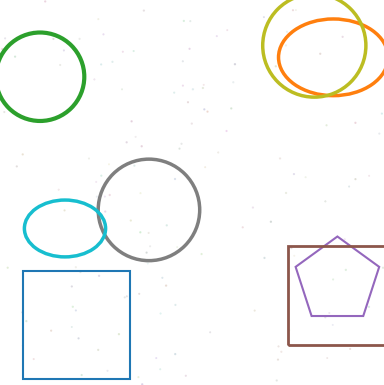[{"shape": "square", "thickness": 1.5, "radius": 0.7, "center": [0.199, 0.156]}, {"shape": "oval", "thickness": 2.5, "radius": 0.71, "center": [0.866, 0.851]}, {"shape": "circle", "thickness": 3, "radius": 0.57, "center": [0.104, 0.801]}, {"shape": "pentagon", "thickness": 1.5, "radius": 0.57, "center": [0.876, 0.272]}, {"shape": "square", "thickness": 2, "radius": 0.64, "center": [0.877, 0.231]}, {"shape": "circle", "thickness": 2.5, "radius": 0.66, "center": [0.387, 0.455]}, {"shape": "circle", "thickness": 2.5, "radius": 0.67, "center": [0.816, 0.882]}, {"shape": "oval", "thickness": 2.5, "radius": 0.53, "center": [0.169, 0.407]}]